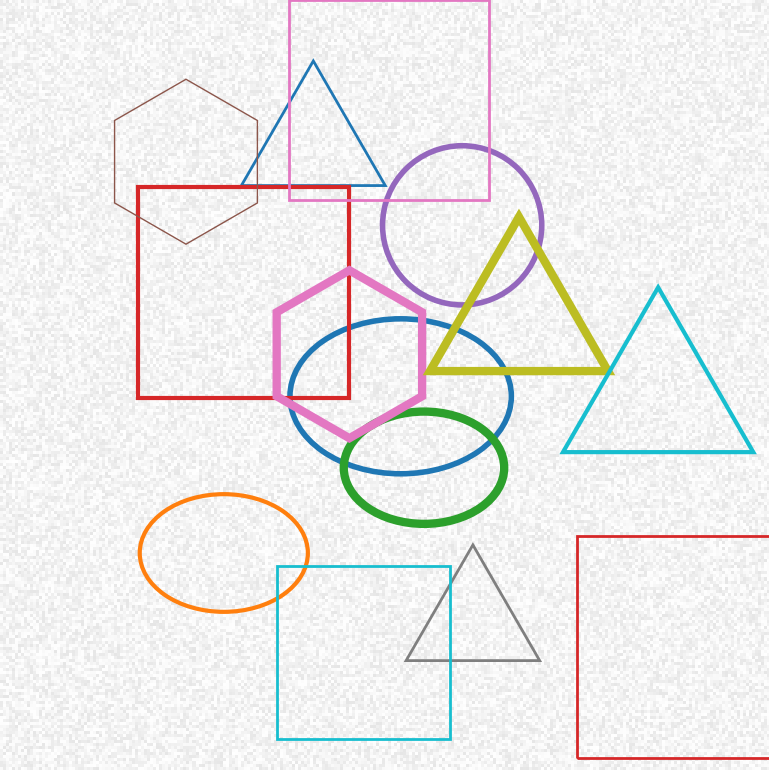[{"shape": "triangle", "thickness": 1, "radius": 0.54, "center": [0.407, 0.813]}, {"shape": "oval", "thickness": 2, "radius": 0.72, "center": [0.52, 0.485]}, {"shape": "oval", "thickness": 1.5, "radius": 0.55, "center": [0.291, 0.282]}, {"shape": "oval", "thickness": 3, "radius": 0.52, "center": [0.551, 0.393]}, {"shape": "square", "thickness": 1.5, "radius": 0.68, "center": [0.317, 0.62]}, {"shape": "square", "thickness": 1, "radius": 0.72, "center": [0.894, 0.16]}, {"shape": "circle", "thickness": 2, "radius": 0.52, "center": [0.6, 0.707]}, {"shape": "hexagon", "thickness": 0.5, "radius": 0.54, "center": [0.242, 0.79]}, {"shape": "square", "thickness": 1, "radius": 0.65, "center": [0.505, 0.871]}, {"shape": "hexagon", "thickness": 3, "radius": 0.55, "center": [0.454, 0.54]}, {"shape": "triangle", "thickness": 1, "radius": 0.5, "center": [0.614, 0.192]}, {"shape": "triangle", "thickness": 3, "radius": 0.67, "center": [0.674, 0.585]}, {"shape": "triangle", "thickness": 1.5, "radius": 0.71, "center": [0.855, 0.484]}, {"shape": "square", "thickness": 1, "radius": 0.56, "center": [0.472, 0.153]}]